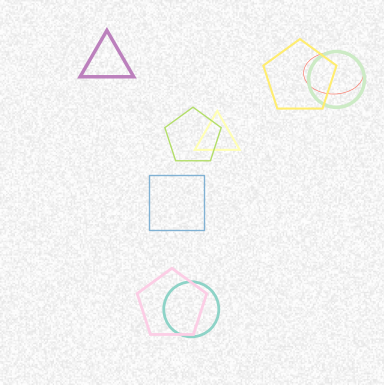[{"shape": "circle", "thickness": 2, "radius": 0.36, "center": [0.497, 0.197]}, {"shape": "triangle", "thickness": 1.5, "radius": 0.34, "center": [0.564, 0.644]}, {"shape": "oval", "thickness": 0.5, "radius": 0.39, "center": [0.866, 0.81]}, {"shape": "square", "thickness": 1, "radius": 0.36, "center": [0.458, 0.473]}, {"shape": "pentagon", "thickness": 1, "radius": 0.38, "center": [0.501, 0.645]}, {"shape": "pentagon", "thickness": 2, "radius": 0.48, "center": [0.447, 0.208]}, {"shape": "triangle", "thickness": 2.5, "radius": 0.4, "center": [0.278, 0.841]}, {"shape": "circle", "thickness": 2.5, "radius": 0.36, "center": [0.874, 0.794]}, {"shape": "pentagon", "thickness": 1.5, "radius": 0.5, "center": [0.779, 0.799]}]